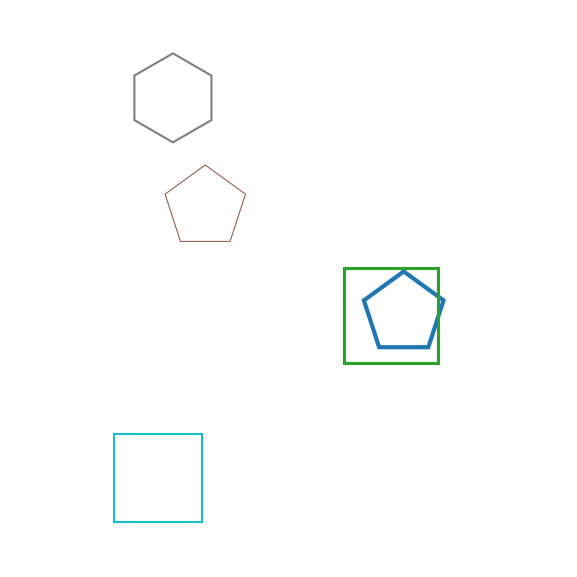[{"shape": "pentagon", "thickness": 2, "radius": 0.36, "center": [0.699, 0.457]}, {"shape": "square", "thickness": 1.5, "radius": 0.41, "center": [0.677, 0.452]}, {"shape": "pentagon", "thickness": 0.5, "radius": 0.37, "center": [0.355, 0.64]}, {"shape": "hexagon", "thickness": 1, "radius": 0.39, "center": [0.299, 0.83]}, {"shape": "square", "thickness": 1, "radius": 0.38, "center": [0.274, 0.171]}]